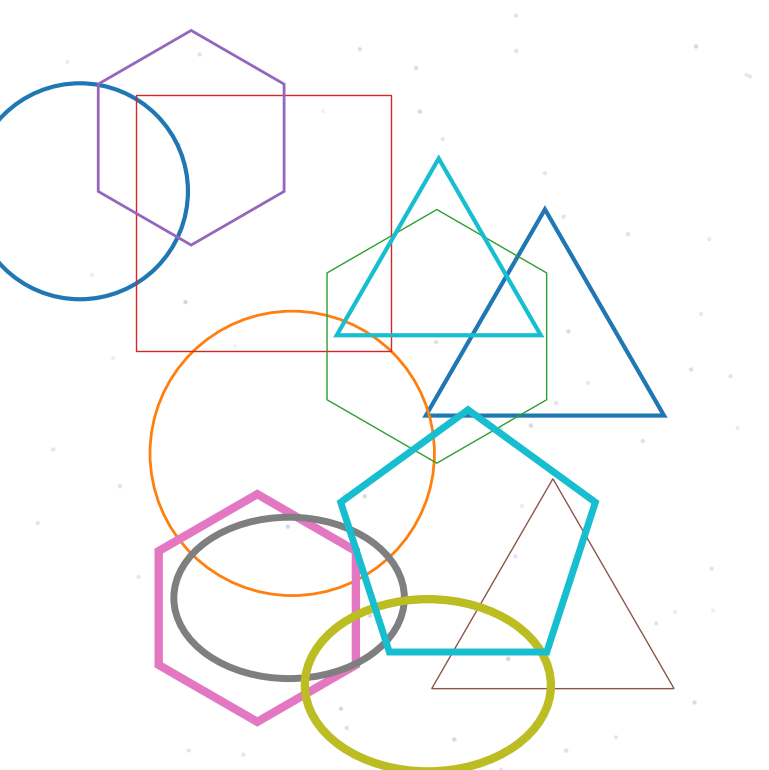[{"shape": "circle", "thickness": 1.5, "radius": 0.7, "center": [0.104, 0.752]}, {"shape": "triangle", "thickness": 1.5, "radius": 0.89, "center": [0.708, 0.55]}, {"shape": "circle", "thickness": 1, "radius": 0.92, "center": [0.379, 0.411]}, {"shape": "hexagon", "thickness": 0.5, "radius": 0.82, "center": [0.567, 0.563]}, {"shape": "square", "thickness": 0.5, "radius": 0.83, "center": [0.342, 0.711]}, {"shape": "hexagon", "thickness": 1, "radius": 0.7, "center": [0.248, 0.821]}, {"shape": "triangle", "thickness": 0.5, "radius": 0.91, "center": [0.718, 0.197]}, {"shape": "hexagon", "thickness": 3, "radius": 0.74, "center": [0.334, 0.21]}, {"shape": "oval", "thickness": 2.5, "radius": 0.75, "center": [0.375, 0.223]}, {"shape": "oval", "thickness": 3, "radius": 0.8, "center": [0.556, 0.11]}, {"shape": "triangle", "thickness": 1.5, "radius": 0.77, "center": [0.57, 0.641]}, {"shape": "pentagon", "thickness": 2.5, "radius": 0.87, "center": [0.608, 0.294]}]